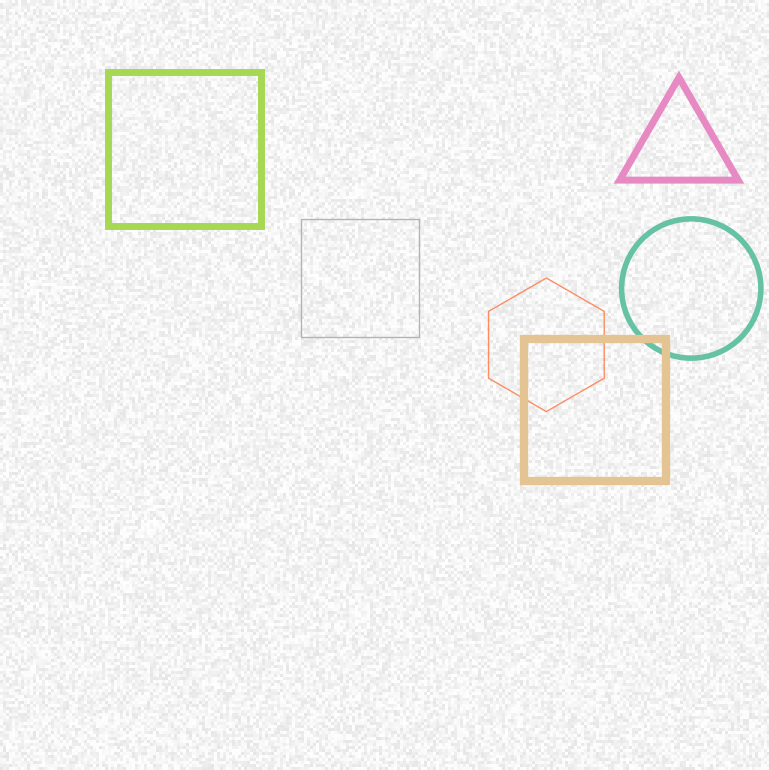[{"shape": "circle", "thickness": 2, "radius": 0.45, "center": [0.898, 0.625]}, {"shape": "hexagon", "thickness": 0.5, "radius": 0.43, "center": [0.71, 0.552]}, {"shape": "triangle", "thickness": 2.5, "radius": 0.44, "center": [0.882, 0.81]}, {"shape": "square", "thickness": 2.5, "radius": 0.5, "center": [0.24, 0.807]}, {"shape": "square", "thickness": 3, "radius": 0.46, "center": [0.773, 0.467]}, {"shape": "square", "thickness": 0.5, "radius": 0.38, "center": [0.468, 0.639]}]